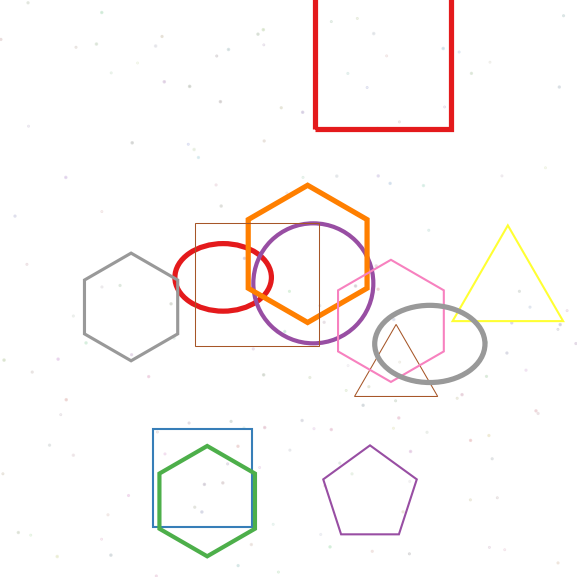[{"shape": "square", "thickness": 2.5, "radius": 0.59, "center": [0.663, 0.894]}, {"shape": "oval", "thickness": 2.5, "radius": 0.42, "center": [0.386, 0.519]}, {"shape": "square", "thickness": 1, "radius": 0.43, "center": [0.351, 0.171]}, {"shape": "hexagon", "thickness": 2, "radius": 0.48, "center": [0.359, 0.131]}, {"shape": "circle", "thickness": 2, "radius": 0.52, "center": [0.543, 0.509]}, {"shape": "pentagon", "thickness": 1, "radius": 0.43, "center": [0.641, 0.143]}, {"shape": "hexagon", "thickness": 2.5, "radius": 0.59, "center": [0.533, 0.559]}, {"shape": "triangle", "thickness": 1, "radius": 0.55, "center": [0.879, 0.498]}, {"shape": "triangle", "thickness": 0.5, "radius": 0.42, "center": [0.686, 0.354]}, {"shape": "square", "thickness": 0.5, "radius": 0.54, "center": [0.446, 0.506]}, {"shape": "hexagon", "thickness": 1, "radius": 0.53, "center": [0.677, 0.444]}, {"shape": "hexagon", "thickness": 1.5, "radius": 0.47, "center": [0.227, 0.468]}, {"shape": "oval", "thickness": 2.5, "radius": 0.48, "center": [0.744, 0.404]}]